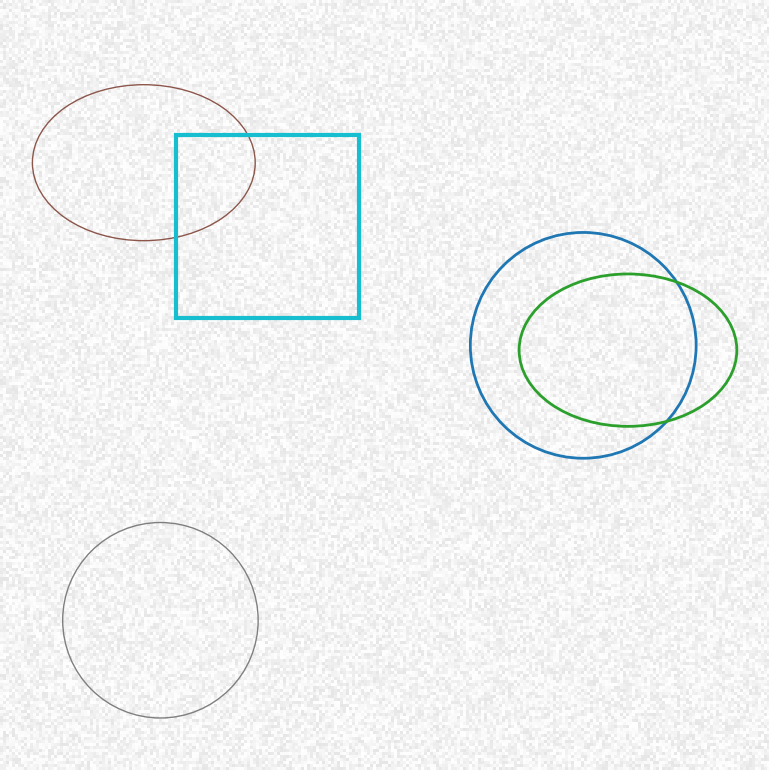[{"shape": "circle", "thickness": 1, "radius": 0.73, "center": [0.757, 0.551]}, {"shape": "oval", "thickness": 1, "radius": 0.71, "center": [0.816, 0.545]}, {"shape": "oval", "thickness": 0.5, "radius": 0.72, "center": [0.187, 0.789]}, {"shape": "circle", "thickness": 0.5, "radius": 0.63, "center": [0.208, 0.194]}, {"shape": "square", "thickness": 1.5, "radius": 0.59, "center": [0.348, 0.705]}]